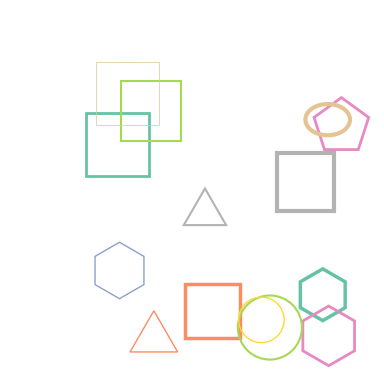[{"shape": "hexagon", "thickness": 2.5, "radius": 0.34, "center": [0.838, 0.234]}, {"shape": "square", "thickness": 2, "radius": 0.41, "center": [0.305, 0.624]}, {"shape": "triangle", "thickness": 1, "radius": 0.36, "center": [0.4, 0.122]}, {"shape": "square", "thickness": 2.5, "radius": 0.35, "center": [0.552, 0.193]}, {"shape": "hexagon", "thickness": 1, "radius": 0.37, "center": [0.31, 0.297]}, {"shape": "pentagon", "thickness": 2, "radius": 0.37, "center": [0.887, 0.672]}, {"shape": "hexagon", "thickness": 2, "radius": 0.39, "center": [0.854, 0.128]}, {"shape": "circle", "thickness": 1.5, "radius": 0.42, "center": [0.701, 0.149]}, {"shape": "square", "thickness": 1.5, "radius": 0.39, "center": [0.393, 0.711]}, {"shape": "circle", "thickness": 1, "radius": 0.3, "center": [0.679, 0.169]}, {"shape": "square", "thickness": 0.5, "radius": 0.41, "center": [0.332, 0.757]}, {"shape": "oval", "thickness": 3, "radius": 0.29, "center": [0.851, 0.689]}, {"shape": "triangle", "thickness": 1.5, "radius": 0.32, "center": [0.532, 0.447]}, {"shape": "square", "thickness": 3, "radius": 0.37, "center": [0.793, 0.527]}]